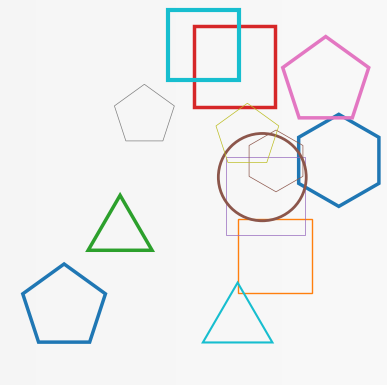[{"shape": "hexagon", "thickness": 2.5, "radius": 0.6, "center": [0.874, 0.583]}, {"shape": "pentagon", "thickness": 2.5, "radius": 0.56, "center": [0.165, 0.202]}, {"shape": "square", "thickness": 1, "radius": 0.48, "center": [0.709, 0.334]}, {"shape": "triangle", "thickness": 2.5, "radius": 0.48, "center": [0.31, 0.398]}, {"shape": "square", "thickness": 2.5, "radius": 0.52, "center": [0.606, 0.827]}, {"shape": "square", "thickness": 0.5, "radius": 0.51, "center": [0.686, 0.49]}, {"shape": "hexagon", "thickness": 0.5, "radius": 0.4, "center": [0.712, 0.582]}, {"shape": "circle", "thickness": 2, "radius": 0.57, "center": [0.677, 0.54]}, {"shape": "pentagon", "thickness": 2.5, "radius": 0.58, "center": [0.841, 0.788]}, {"shape": "pentagon", "thickness": 0.5, "radius": 0.41, "center": [0.373, 0.7]}, {"shape": "pentagon", "thickness": 0.5, "radius": 0.43, "center": [0.638, 0.647]}, {"shape": "triangle", "thickness": 1.5, "radius": 0.52, "center": [0.613, 0.162]}, {"shape": "square", "thickness": 3, "radius": 0.46, "center": [0.525, 0.884]}]